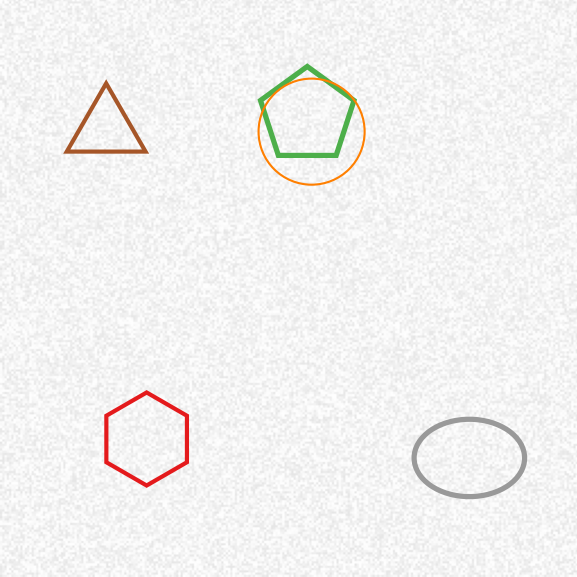[{"shape": "hexagon", "thickness": 2, "radius": 0.4, "center": [0.254, 0.239]}, {"shape": "pentagon", "thickness": 2.5, "radius": 0.43, "center": [0.532, 0.799]}, {"shape": "circle", "thickness": 1, "radius": 0.46, "center": [0.54, 0.771]}, {"shape": "triangle", "thickness": 2, "radius": 0.39, "center": [0.184, 0.776]}, {"shape": "oval", "thickness": 2.5, "radius": 0.48, "center": [0.813, 0.206]}]